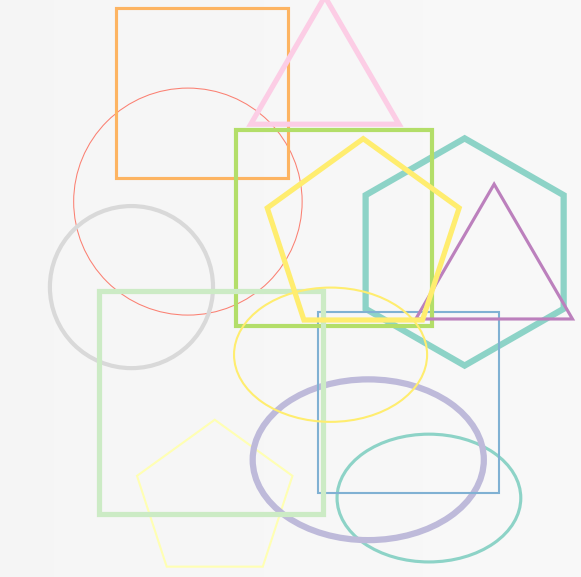[{"shape": "oval", "thickness": 1.5, "radius": 0.79, "center": [0.738, 0.137]}, {"shape": "hexagon", "thickness": 3, "radius": 0.98, "center": [0.799, 0.563]}, {"shape": "pentagon", "thickness": 1, "radius": 0.7, "center": [0.369, 0.132]}, {"shape": "oval", "thickness": 3, "radius": 0.99, "center": [0.634, 0.203]}, {"shape": "circle", "thickness": 0.5, "radius": 0.98, "center": [0.323, 0.65]}, {"shape": "square", "thickness": 1, "radius": 0.78, "center": [0.703, 0.302]}, {"shape": "square", "thickness": 1.5, "radius": 0.74, "center": [0.348, 0.838]}, {"shape": "square", "thickness": 2, "radius": 0.85, "center": [0.575, 0.604]}, {"shape": "triangle", "thickness": 2.5, "radius": 0.74, "center": [0.559, 0.858]}, {"shape": "circle", "thickness": 2, "radius": 0.7, "center": [0.226, 0.502]}, {"shape": "triangle", "thickness": 1.5, "radius": 0.78, "center": [0.85, 0.525]}, {"shape": "square", "thickness": 2.5, "radius": 0.96, "center": [0.362, 0.302]}, {"shape": "oval", "thickness": 1, "radius": 0.83, "center": [0.569, 0.385]}, {"shape": "pentagon", "thickness": 2.5, "radius": 0.87, "center": [0.625, 0.585]}]